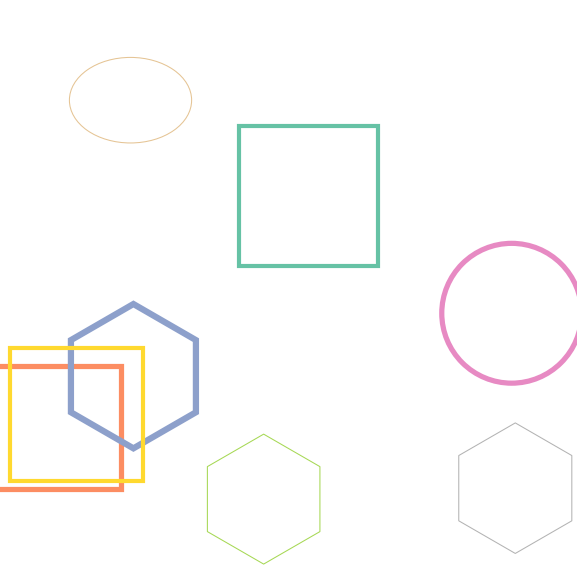[{"shape": "square", "thickness": 2, "radius": 0.6, "center": [0.534, 0.66]}, {"shape": "square", "thickness": 2.5, "radius": 0.53, "center": [0.102, 0.259]}, {"shape": "hexagon", "thickness": 3, "radius": 0.62, "center": [0.231, 0.348]}, {"shape": "circle", "thickness": 2.5, "radius": 0.61, "center": [0.886, 0.457]}, {"shape": "hexagon", "thickness": 0.5, "radius": 0.56, "center": [0.457, 0.135]}, {"shape": "square", "thickness": 2, "radius": 0.58, "center": [0.132, 0.281]}, {"shape": "oval", "thickness": 0.5, "radius": 0.53, "center": [0.226, 0.826]}, {"shape": "hexagon", "thickness": 0.5, "radius": 0.57, "center": [0.892, 0.154]}]